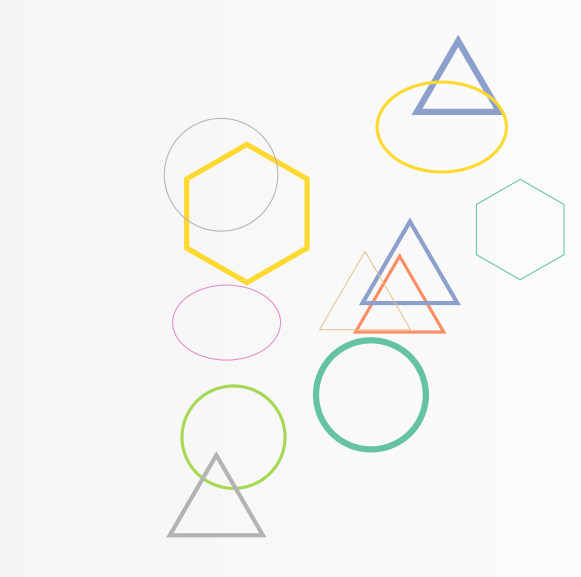[{"shape": "circle", "thickness": 3, "radius": 0.47, "center": [0.638, 0.315]}, {"shape": "hexagon", "thickness": 0.5, "radius": 0.43, "center": [0.895, 0.602]}, {"shape": "triangle", "thickness": 1.5, "radius": 0.44, "center": [0.688, 0.468]}, {"shape": "triangle", "thickness": 2, "radius": 0.47, "center": [0.705, 0.521]}, {"shape": "triangle", "thickness": 3, "radius": 0.41, "center": [0.788, 0.846]}, {"shape": "oval", "thickness": 0.5, "radius": 0.46, "center": [0.39, 0.441]}, {"shape": "circle", "thickness": 1.5, "radius": 0.44, "center": [0.402, 0.242]}, {"shape": "hexagon", "thickness": 2.5, "radius": 0.6, "center": [0.425, 0.629]}, {"shape": "oval", "thickness": 1.5, "radius": 0.56, "center": [0.76, 0.779]}, {"shape": "triangle", "thickness": 0.5, "radius": 0.45, "center": [0.628, 0.473]}, {"shape": "triangle", "thickness": 2, "radius": 0.46, "center": [0.372, 0.119]}, {"shape": "circle", "thickness": 0.5, "radius": 0.49, "center": [0.38, 0.697]}]